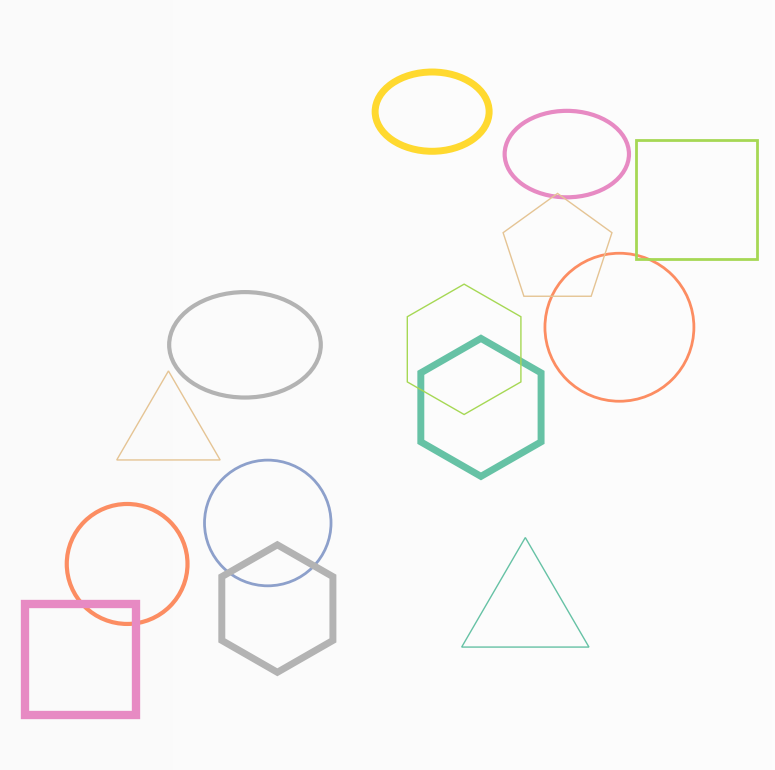[{"shape": "hexagon", "thickness": 2.5, "radius": 0.45, "center": [0.621, 0.471]}, {"shape": "triangle", "thickness": 0.5, "radius": 0.47, "center": [0.678, 0.207]}, {"shape": "circle", "thickness": 1.5, "radius": 0.39, "center": [0.164, 0.268]}, {"shape": "circle", "thickness": 1, "radius": 0.48, "center": [0.799, 0.575]}, {"shape": "circle", "thickness": 1, "radius": 0.41, "center": [0.345, 0.321]}, {"shape": "oval", "thickness": 1.5, "radius": 0.4, "center": [0.731, 0.8]}, {"shape": "square", "thickness": 3, "radius": 0.36, "center": [0.104, 0.144]}, {"shape": "square", "thickness": 1, "radius": 0.39, "center": [0.899, 0.741]}, {"shape": "hexagon", "thickness": 0.5, "radius": 0.42, "center": [0.599, 0.546]}, {"shape": "oval", "thickness": 2.5, "radius": 0.37, "center": [0.558, 0.855]}, {"shape": "pentagon", "thickness": 0.5, "radius": 0.37, "center": [0.719, 0.675]}, {"shape": "triangle", "thickness": 0.5, "radius": 0.39, "center": [0.217, 0.441]}, {"shape": "hexagon", "thickness": 2.5, "radius": 0.41, "center": [0.358, 0.21]}, {"shape": "oval", "thickness": 1.5, "radius": 0.49, "center": [0.316, 0.552]}]